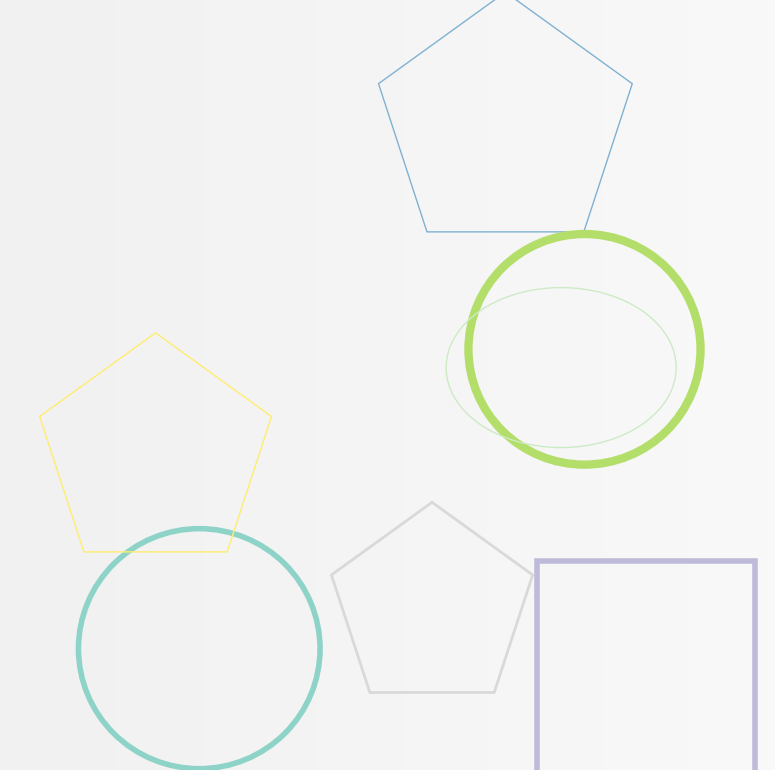[{"shape": "circle", "thickness": 2, "radius": 0.78, "center": [0.257, 0.158]}, {"shape": "square", "thickness": 2, "radius": 0.7, "center": [0.834, 0.131]}, {"shape": "pentagon", "thickness": 0.5, "radius": 0.86, "center": [0.652, 0.838]}, {"shape": "circle", "thickness": 3, "radius": 0.75, "center": [0.754, 0.546]}, {"shape": "pentagon", "thickness": 1, "radius": 0.68, "center": [0.557, 0.211]}, {"shape": "oval", "thickness": 0.5, "radius": 0.74, "center": [0.724, 0.523]}, {"shape": "pentagon", "thickness": 0.5, "radius": 0.79, "center": [0.201, 0.411]}]